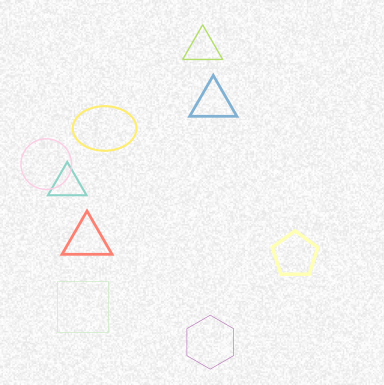[{"shape": "triangle", "thickness": 1.5, "radius": 0.29, "center": [0.175, 0.522]}, {"shape": "pentagon", "thickness": 2.5, "radius": 0.31, "center": [0.767, 0.338]}, {"shape": "triangle", "thickness": 2, "radius": 0.37, "center": [0.226, 0.377]}, {"shape": "triangle", "thickness": 2, "radius": 0.35, "center": [0.554, 0.733]}, {"shape": "triangle", "thickness": 1, "radius": 0.3, "center": [0.526, 0.876]}, {"shape": "circle", "thickness": 1, "radius": 0.33, "center": [0.12, 0.574]}, {"shape": "hexagon", "thickness": 0.5, "radius": 0.35, "center": [0.546, 0.111]}, {"shape": "square", "thickness": 0.5, "radius": 0.33, "center": [0.215, 0.205]}, {"shape": "oval", "thickness": 1.5, "radius": 0.41, "center": [0.272, 0.666]}]